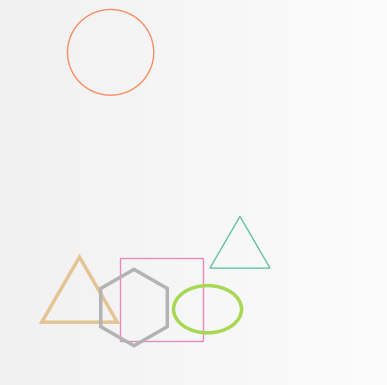[{"shape": "triangle", "thickness": 1, "radius": 0.45, "center": [0.619, 0.348]}, {"shape": "circle", "thickness": 1, "radius": 0.56, "center": [0.285, 0.864]}, {"shape": "square", "thickness": 1, "radius": 0.54, "center": [0.417, 0.222]}, {"shape": "oval", "thickness": 2.5, "radius": 0.44, "center": [0.536, 0.197]}, {"shape": "triangle", "thickness": 2.5, "radius": 0.56, "center": [0.205, 0.219]}, {"shape": "hexagon", "thickness": 2.5, "radius": 0.5, "center": [0.346, 0.201]}]